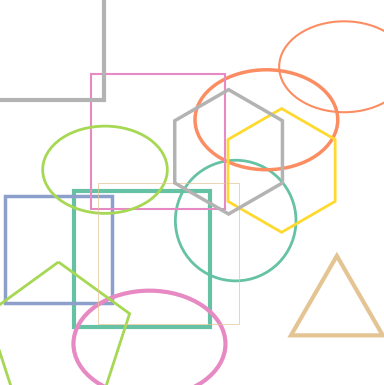[{"shape": "circle", "thickness": 2, "radius": 0.78, "center": [0.612, 0.427]}, {"shape": "square", "thickness": 3, "radius": 0.89, "center": [0.369, 0.327]}, {"shape": "oval", "thickness": 1.5, "radius": 0.84, "center": [0.894, 0.827]}, {"shape": "oval", "thickness": 2.5, "radius": 0.93, "center": [0.692, 0.689]}, {"shape": "square", "thickness": 2.5, "radius": 0.69, "center": [0.152, 0.352]}, {"shape": "square", "thickness": 1.5, "radius": 0.87, "center": [0.41, 0.632]}, {"shape": "oval", "thickness": 3, "radius": 0.99, "center": [0.388, 0.107]}, {"shape": "pentagon", "thickness": 2, "radius": 0.97, "center": [0.152, 0.125]}, {"shape": "oval", "thickness": 2, "radius": 0.81, "center": [0.273, 0.559]}, {"shape": "hexagon", "thickness": 2, "radius": 0.8, "center": [0.731, 0.557]}, {"shape": "square", "thickness": 0.5, "radius": 0.92, "center": [0.437, 0.343]}, {"shape": "triangle", "thickness": 3, "radius": 0.69, "center": [0.875, 0.198]}, {"shape": "square", "thickness": 3, "radius": 0.75, "center": [0.122, 0.89]}, {"shape": "hexagon", "thickness": 2.5, "radius": 0.81, "center": [0.594, 0.606]}]